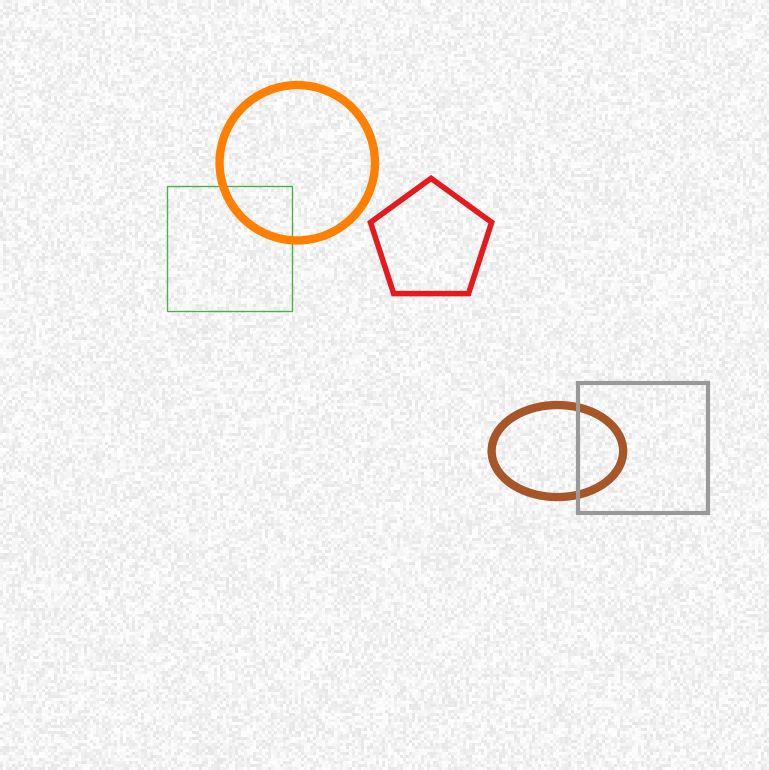[{"shape": "pentagon", "thickness": 2, "radius": 0.41, "center": [0.56, 0.686]}, {"shape": "square", "thickness": 0.5, "radius": 0.41, "center": [0.298, 0.677]}, {"shape": "circle", "thickness": 3, "radius": 0.5, "center": [0.386, 0.789]}, {"shape": "oval", "thickness": 3, "radius": 0.43, "center": [0.724, 0.414]}, {"shape": "square", "thickness": 1.5, "radius": 0.42, "center": [0.835, 0.418]}]